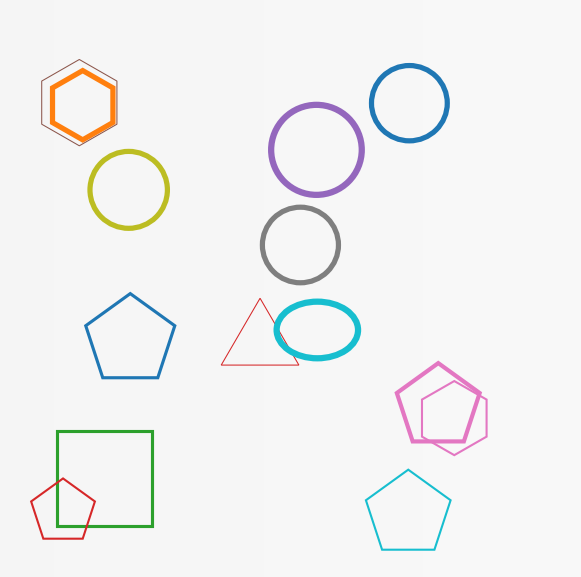[{"shape": "pentagon", "thickness": 1.5, "radius": 0.4, "center": [0.224, 0.41]}, {"shape": "circle", "thickness": 2.5, "radius": 0.33, "center": [0.704, 0.82]}, {"shape": "hexagon", "thickness": 2.5, "radius": 0.3, "center": [0.142, 0.817]}, {"shape": "square", "thickness": 1.5, "radius": 0.41, "center": [0.18, 0.17]}, {"shape": "pentagon", "thickness": 1, "radius": 0.29, "center": [0.108, 0.113]}, {"shape": "triangle", "thickness": 0.5, "radius": 0.39, "center": [0.447, 0.406]}, {"shape": "circle", "thickness": 3, "radius": 0.39, "center": [0.544, 0.74]}, {"shape": "hexagon", "thickness": 0.5, "radius": 0.37, "center": [0.136, 0.821]}, {"shape": "pentagon", "thickness": 2, "radius": 0.37, "center": [0.754, 0.295]}, {"shape": "hexagon", "thickness": 1, "radius": 0.32, "center": [0.782, 0.275]}, {"shape": "circle", "thickness": 2.5, "radius": 0.33, "center": [0.517, 0.575]}, {"shape": "circle", "thickness": 2.5, "radius": 0.33, "center": [0.221, 0.67]}, {"shape": "oval", "thickness": 3, "radius": 0.35, "center": [0.546, 0.428]}, {"shape": "pentagon", "thickness": 1, "radius": 0.38, "center": [0.702, 0.109]}]